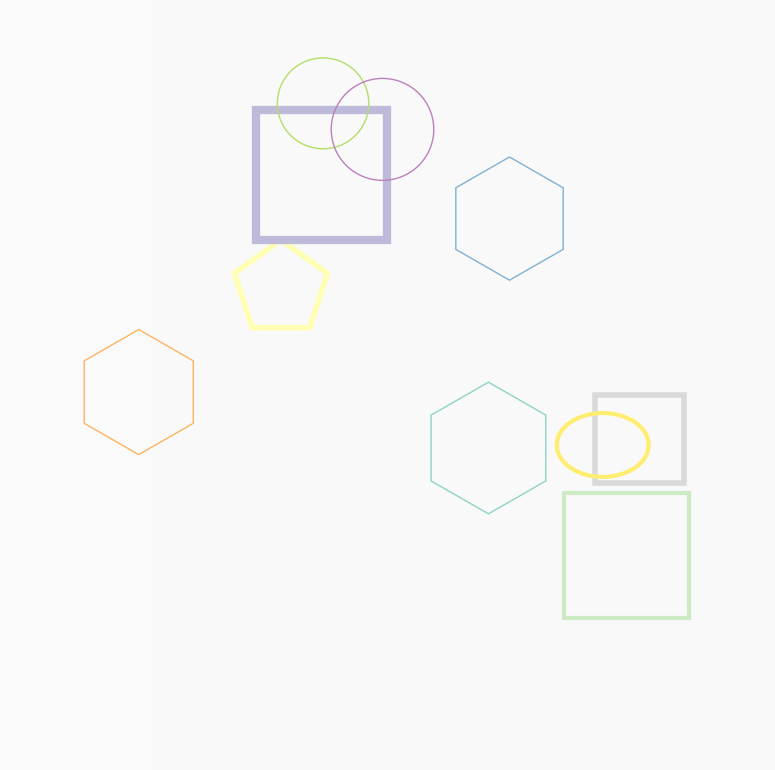[{"shape": "hexagon", "thickness": 0.5, "radius": 0.43, "center": [0.63, 0.418]}, {"shape": "pentagon", "thickness": 2, "radius": 0.32, "center": [0.363, 0.625]}, {"shape": "square", "thickness": 3, "radius": 0.42, "center": [0.415, 0.772]}, {"shape": "hexagon", "thickness": 0.5, "radius": 0.4, "center": [0.657, 0.716]}, {"shape": "hexagon", "thickness": 0.5, "radius": 0.41, "center": [0.179, 0.491]}, {"shape": "circle", "thickness": 0.5, "radius": 0.29, "center": [0.417, 0.866]}, {"shape": "square", "thickness": 2, "radius": 0.29, "center": [0.826, 0.43]}, {"shape": "circle", "thickness": 0.5, "radius": 0.33, "center": [0.494, 0.832]}, {"shape": "square", "thickness": 1.5, "radius": 0.41, "center": [0.808, 0.279]}, {"shape": "oval", "thickness": 1.5, "radius": 0.3, "center": [0.778, 0.422]}]